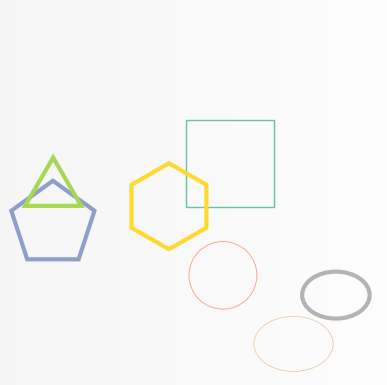[{"shape": "square", "thickness": 1, "radius": 0.57, "center": [0.593, 0.575]}, {"shape": "circle", "thickness": 0.5, "radius": 0.44, "center": [0.575, 0.285]}, {"shape": "pentagon", "thickness": 3, "radius": 0.56, "center": [0.137, 0.418]}, {"shape": "triangle", "thickness": 3, "radius": 0.42, "center": [0.137, 0.507]}, {"shape": "hexagon", "thickness": 3, "radius": 0.56, "center": [0.436, 0.464]}, {"shape": "oval", "thickness": 0.5, "radius": 0.51, "center": [0.757, 0.107]}, {"shape": "oval", "thickness": 3, "radius": 0.44, "center": [0.867, 0.233]}]